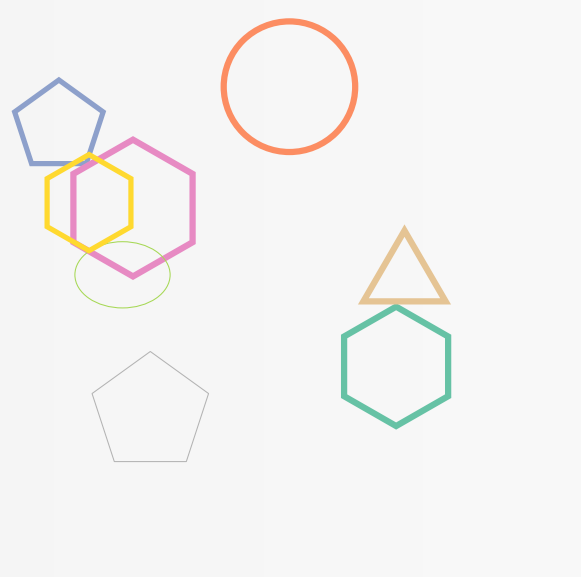[{"shape": "hexagon", "thickness": 3, "radius": 0.52, "center": [0.681, 0.365]}, {"shape": "circle", "thickness": 3, "radius": 0.57, "center": [0.498, 0.849]}, {"shape": "pentagon", "thickness": 2.5, "radius": 0.4, "center": [0.101, 0.781]}, {"shape": "hexagon", "thickness": 3, "radius": 0.59, "center": [0.229, 0.639]}, {"shape": "oval", "thickness": 0.5, "radius": 0.41, "center": [0.211, 0.523]}, {"shape": "hexagon", "thickness": 2.5, "radius": 0.42, "center": [0.153, 0.648]}, {"shape": "triangle", "thickness": 3, "radius": 0.41, "center": [0.696, 0.518]}, {"shape": "pentagon", "thickness": 0.5, "radius": 0.53, "center": [0.259, 0.285]}]